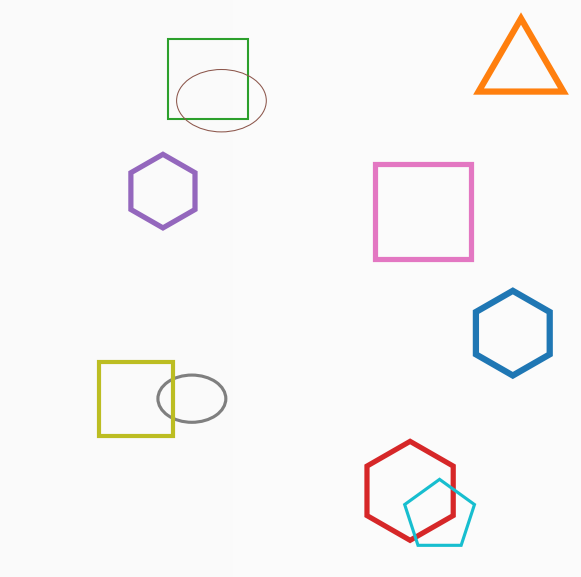[{"shape": "hexagon", "thickness": 3, "radius": 0.37, "center": [0.882, 0.422]}, {"shape": "triangle", "thickness": 3, "radius": 0.42, "center": [0.896, 0.883]}, {"shape": "square", "thickness": 1, "radius": 0.34, "center": [0.359, 0.862]}, {"shape": "hexagon", "thickness": 2.5, "radius": 0.43, "center": [0.706, 0.149]}, {"shape": "hexagon", "thickness": 2.5, "radius": 0.32, "center": [0.28, 0.668]}, {"shape": "oval", "thickness": 0.5, "radius": 0.39, "center": [0.381, 0.825]}, {"shape": "square", "thickness": 2.5, "radius": 0.41, "center": [0.728, 0.632]}, {"shape": "oval", "thickness": 1.5, "radius": 0.29, "center": [0.33, 0.309]}, {"shape": "square", "thickness": 2, "radius": 0.32, "center": [0.234, 0.308]}, {"shape": "pentagon", "thickness": 1.5, "radius": 0.32, "center": [0.756, 0.106]}]